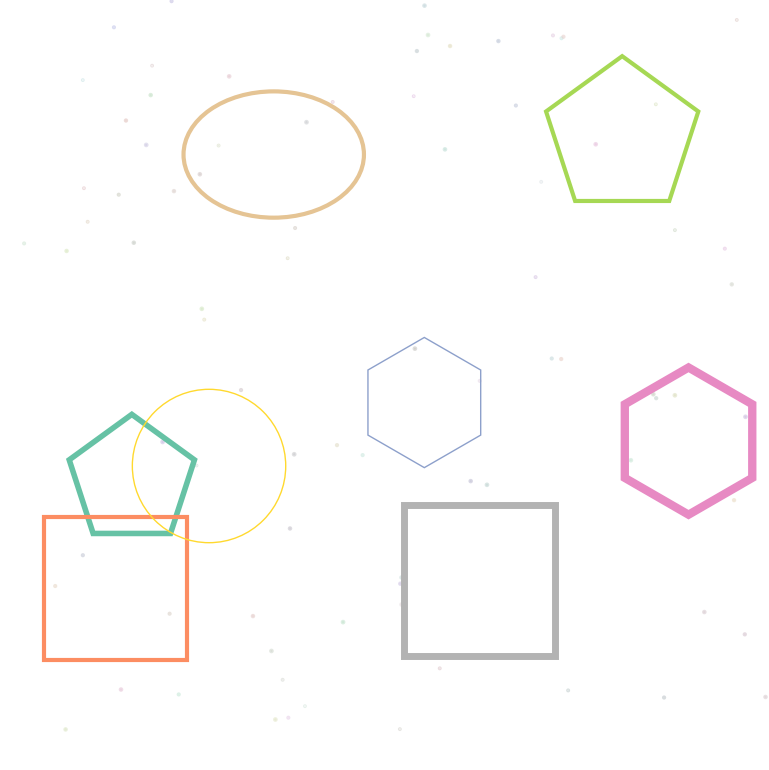[{"shape": "pentagon", "thickness": 2, "radius": 0.43, "center": [0.171, 0.376]}, {"shape": "square", "thickness": 1.5, "radius": 0.46, "center": [0.15, 0.236]}, {"shape": "hexagon", "thickness": 0.5, "radius": 0.42, "center": [0.551, 0.477]}, {"shape": "hexagon", "thickness": 3, "radius": 0.48, "center": [0.894, 0.427]}, {"shape": "pentagon", "thickness": 1.5, "radius": 0.52, "center": [0.808, 0.823]}, {"shape": "circle", "thickness": 0.5, "radius": 0.5, "center": [0.271, 0.395]}, {"shape": "oval", "thickness": 1.5, "radius": 0.59, "center": [0.356, 0.799]}, {"shape": "square", "thickness": 2.5, "radius": 0.49, "center": [0.623, 0.246]}]